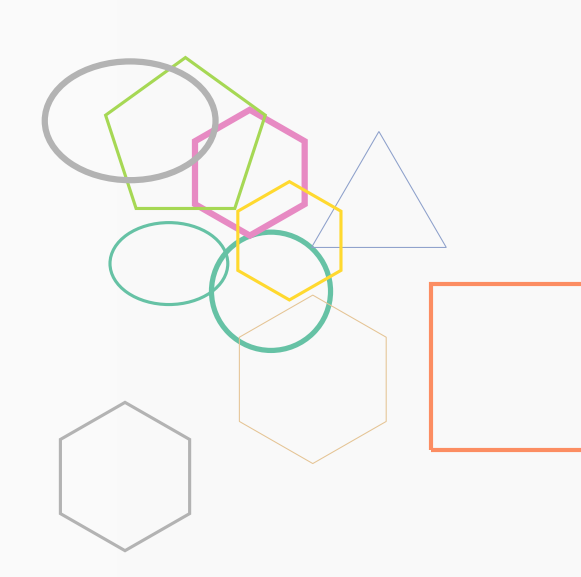[{"shape": "oval", "thickness": 1.5, "radius": 0.51, "center": [0.291, 0.543]}, {"shape": "circle", "thickness": 2.5, "radius": 0.51, "center": [0.466, 0.495]}, {"shape": "square", "thickness": 2, "radius": 0.72, "center": [0.886, 0.363]}, {"shape": "triangle", "thickness": 0.5, "radius": 0.67, "center": [0.652, 0.638]}, {"shape": "hexagon", "thickness": 3, "radius": 0.54, "center": [0.43, 0.7]}, {"shape": "pentagon", "thickness": 1.5, "radius": 0.72, "center": [0.319, 0.755]}, {"shape": "hexagon", "thickness": 1.5, "radius": 0.51, "center": [0.498, 0.582]}, {"shape": "hexagon", "thickness": 0.5, "radius": 0.73, "center": [0.538, 0.342]}, {"shape": "hexagon", "thickness": 1.5, "radius": 0.64, "center": [0.215, 0.174]}, {"shape": "oval", "thickness": 3, "radius": 0.73, "center": [0.224, 0.79]}]